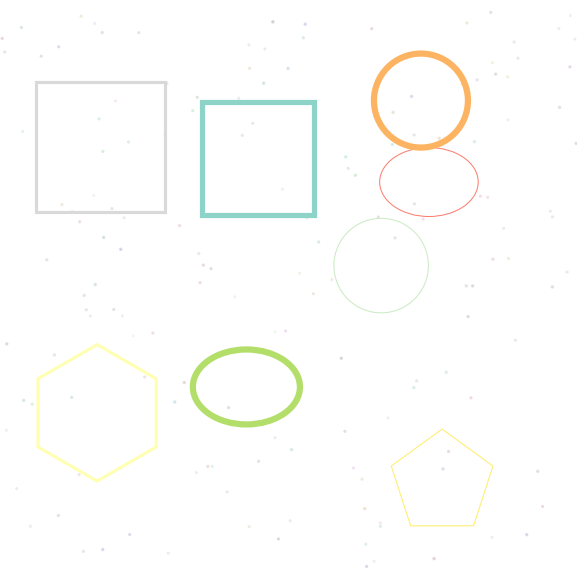[{"shape": "square", "thickness": 2.5, "radius": 0.49, "center": [0.447, 0.725]}, {"shape": "hexagon", "thickness": 1.5, "radius": 0.59, "center": [0.168, 0.284]}, {"shape": "oval", "thickness": 0.5, "radius": 0.43, "center": [0.743, 0.684]}, {"shape": "circle", "thickness": 3, "radius": 0.41, "center": [0.729, 0.825]}, {"shape": "oval", "thickness": 3, "radius": 0.46, "center": [0.427, 0.329]}, {"shape": "square", "thickness": 1.5, "radius": 0.56, "center": [0.174, 0.744]}, {"shape": "circle", "thickness": 0.5, "radius": 0.41, "center": [0.66, 0.539]}, {"shape": "pentagon", "thickness": 0.5, "radius": 0.46, "center": [0.766, 0.164]}]